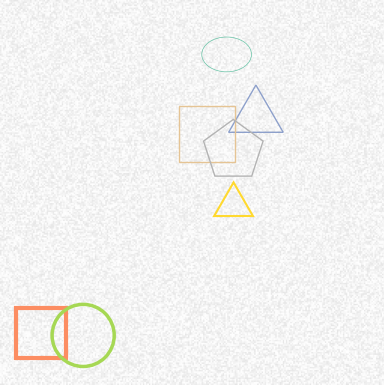[{"shape": "oval", "thickness": 0.5, "radius": 0.32, "center": [0.589, 0.859]}, {"shape": "square", "thickness": 3, "radius": 0.33, "center": [0.107, 0.135]}, {"shape": "triangle", "thickness": 1, "radius": 0.41, "center": [0.665, 0.697]}, {"shape": "circle", "thickness": 2.5, "radius": 0.4, "center": [0.216, 0.129]}, {"shape": "triangle", "thickness": 1.5, "radius": 0.29, "center": [0.607, 0.468]}, {"shape": "square", "thickness": 1, "radius": 0.36, "center": [0.536, 0.653]}, {"shape": "pentagon", "thickness": 1, "radius": 0.41, "center": [0.606, 0.608]}]